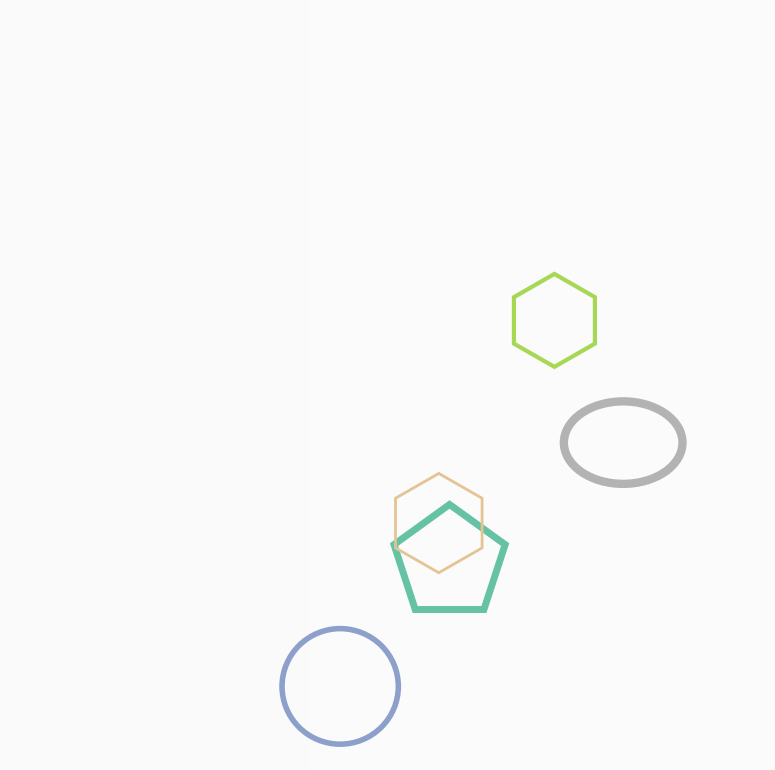[{"shape": "pentagon", "thickness": 2.5, "radius": 0.38, "center": [0.58, 0.269]}, {"shape": "circle", "thickness": 2, "radius": 0.38, "center": [0.439, 0.109]}, {"shape": "hexagon", "thickness": 1.5, "radius": 0.3, "center": [0.715, 0.584]}, {"shape": "hexagon", "thickness": 1, "radius": 0.32, "center": [0.566, 0.321]}, {"shape": "oval", "thickness": 3, "radius": 0.38, "center": [0.804, 0.425]}]